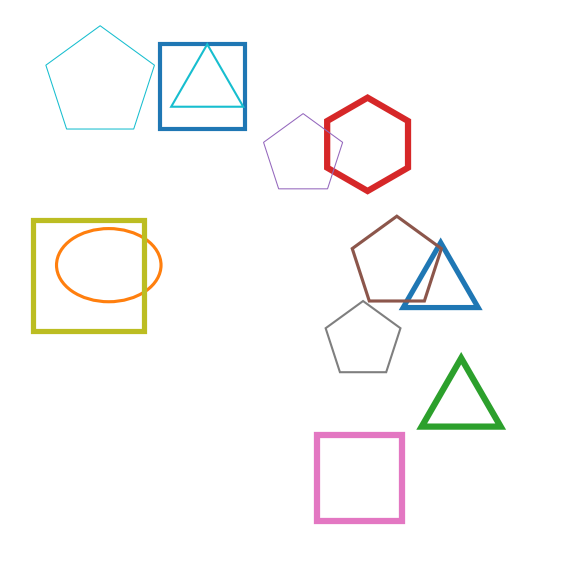[{"shape": "square", "thickness": 2, "radius": 0.37, "center": [0.35, 0.849]}, {"shape": "triangle", "thickness": 2.5, "radius": 0.37, "center": [0.763, 0.504]}, {"shape": "oval", "thickness": 1.5, "radius": 0.45, "center": [0.188, 0.54]}, {"shape": "triangle", "thickness": 3, "radius": 0.39, "center": [0.799, 0.3]}, {"shape": "hexagon", "thickness": 3, "radius": 0.4, "center": [0.637, 0.749]}, {"shape": "pentagon", "thickness": 0.5, "radius": 0.36, "center": [0.525, 0.73]}, {"shape": "pentagon", "thickness": 1.5, "radius": 0.41, "center": [0.687, 0.544]}, {"shape": "square", "thickness": 3, "radius": 0.37, "center": [0.623, 0.172]}, {"shape": "pentagon", "thickness": 1, "radius": 0.34, "center": [0.629, 0.41]}, {"shape": "square", "thickness": 2.5, "radius": 0.48, "center": [0.153, 0.523]}, {"shape": "pentagon", "thickness": 0.5, "radius": 0.49, "center": [0.173, 0.856]}, {"shape": "triangle", "thickness": 1, "radius": 0.36, "center": [0.359, 0.85]}]